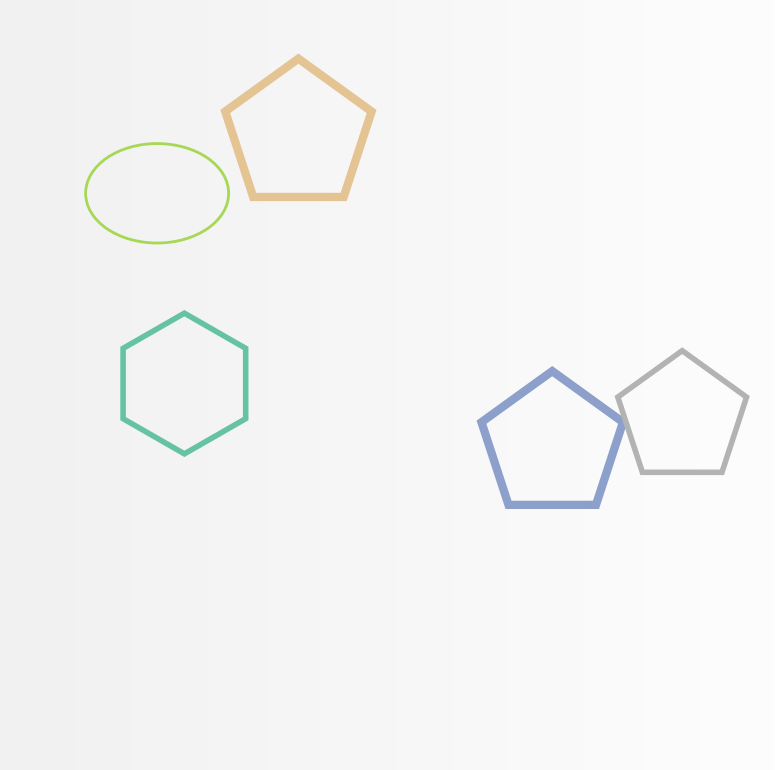[{"shape": "hexagon", "thickness": 2, "radius": 0.46, "center": [0.238, 0.502]}, {"shape": "pentagon", "thickness": 3, "radius": 0.48, "center": [0.713, 0.422]}, {"shape": "oval", "thickness": 1, "radius": 0.46, "center": [0.203, 0.749]}, {"shape": "pentagon", "thickness": 3, "radius": 0.5, "center": [0.385, 0.825]}, {"shape": "pentagon", "thickness": 2, "radius": 0.44, "center": [0.88, 0.457]}]